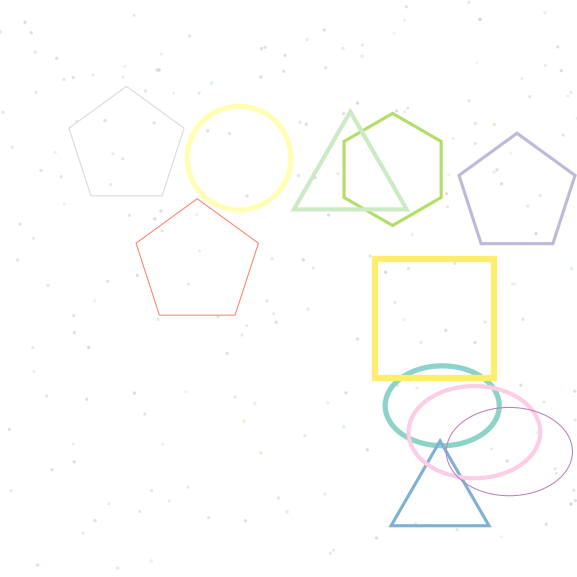[{"shape": "oval", "thickness": 2.5, "radius": 0.49, "center": [0.766, 0.297]}, {"shape": "circle", "thickness": 2.5, "radius": 0.45, "center": [0.414, 0.725]}, {"shape": "pentagon", "thickness": 1.5, "radius": 0.53, "center": [0.895, 0.663]}, {"shape": "pentagon", "thickness": 0.5, "radius": 0.56, "center": [0.342, 0.544]}, {"shape": "triangle", "thickness": 1.5, "radius": 0.49, "center": [0.762, 0.138]}, {"shape": "hexagon", "thickness": 1.5, "radius": 0.49, "center": [0.68, 0.706]}, {"shape": "oval", "thickness": 2, "radius": 0.57, "center": [0.821, 0.251]}, {"shape": "pentagon", "thickness": 0.5, "radius": 0.52, "center": [0.219, 0.745]}, {"shape": "oval", "thickness": 0.5, "radius": 0.55, "center": [0.882, 0.217]}, {"shape": "triangle", "thickness": 2, "radius": 0.56, "center": [0.607, 0.693]}, {"shape": "square", "thickness": 3, "radius": 0.52, "center": [0.752, 0.447]}]